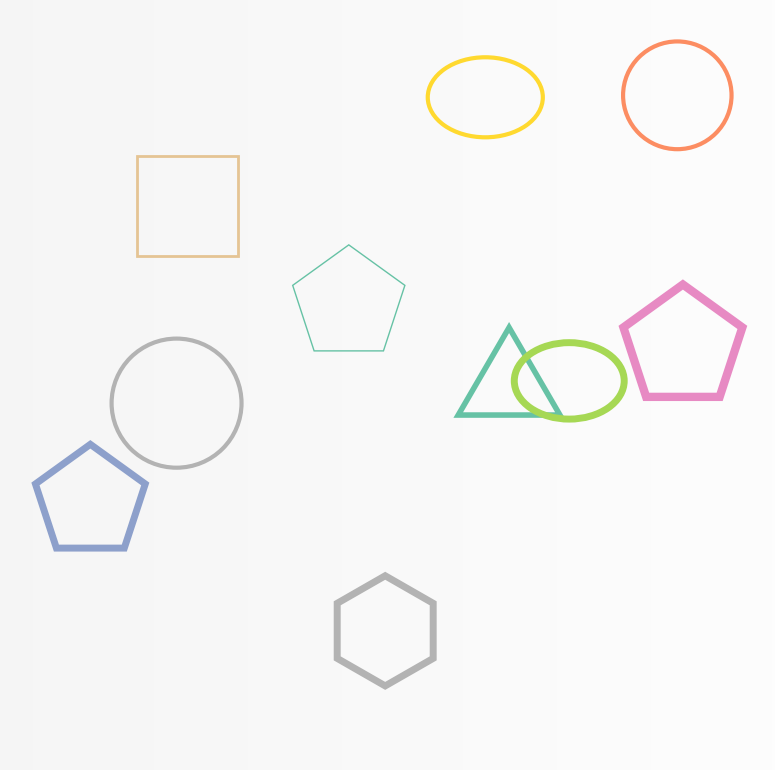[{"shape": "triangle", "thickness": 2, "radius": 0.38, "center": [0.657, 0.499]}, {"shape": "pentagon", "thickness": 0.5, "radius": 0.38, "center": [0.45, 0.606]}, {"shape": "circle", "thickness": 1.5, "radius": 0.35, "center": [0.874, 0.876]}, {"shape": "pentagon", "thickness": 2.5, "radius": 0.37, "center": [0.117, 0.348]}, {"shape": "pentagon", "thickness": 3, "radius": 0.4, "center": [0.881, 0.55]}, {"shape": "oval", "thickness": 2.5, "radius": 0.35, "center": [0.735, 0.505]}, {"shape": "oval", "thickness": 1.5, "radius": 0.37, "center": [0.626, 0.874]}, {"shape": "square", "thickness": 1, "radius": 0.32, "center": [0.242, 0.733]}, {"shape": "hexagon", "thickness": 2.5, "radius": 0.36, "center": [0.497, 0.181]}, {"shape": "circle", "thickness": 1.5, "radius": 0.42, "center": [0.228, 0.476]}]